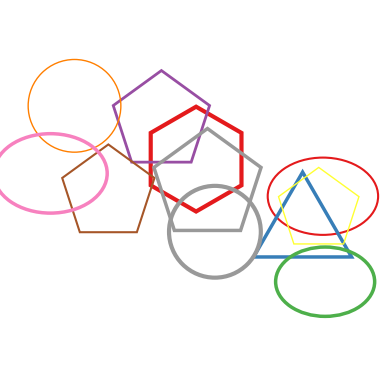[{"shape": "hexagon", "thickness": 3, "radius": 0.68, "center": [0.509, 0.587]}, {"shape": "oval", "thickness": 1.5, "radius": 0.72, "center": [0.839, 0.49]}, {"shape": "triangle", "thickness": 2.5, "radius": 0.73, "center": [0.786, 0.406]}, {"shape": "oval", "thickness": 2.5, "radius": 0.64, "center": [0.845, 0.268]}, {"shape": "pentagon", "thickness": 2, "radius": 0.66, "center": [0.419, 0.685]}, {"shape": "circle", "thickness": 1, "radius": 0.6, "center": [0.194, 0.725]}, {"shape": "pentagon", "thickness": 1, "radius": 0.55, "center": [0.828, 0.455]}, {"shape": "pentagon", "thickness": 1.5, "radius": 0.63, "center": [0.281, 0.499]}, {"shape": "oval", "thickness": 2.5, "radius": 0.74, "center": [0.131, 0.55]}, {"shape": "pentagon", "thickness": 2.5, "radius": 0.73, "center": [0.539, 0.52]}, {"shape": "circle", "thickness": 3, "radius": 0.6, "center": [0.558, 0.398]}]